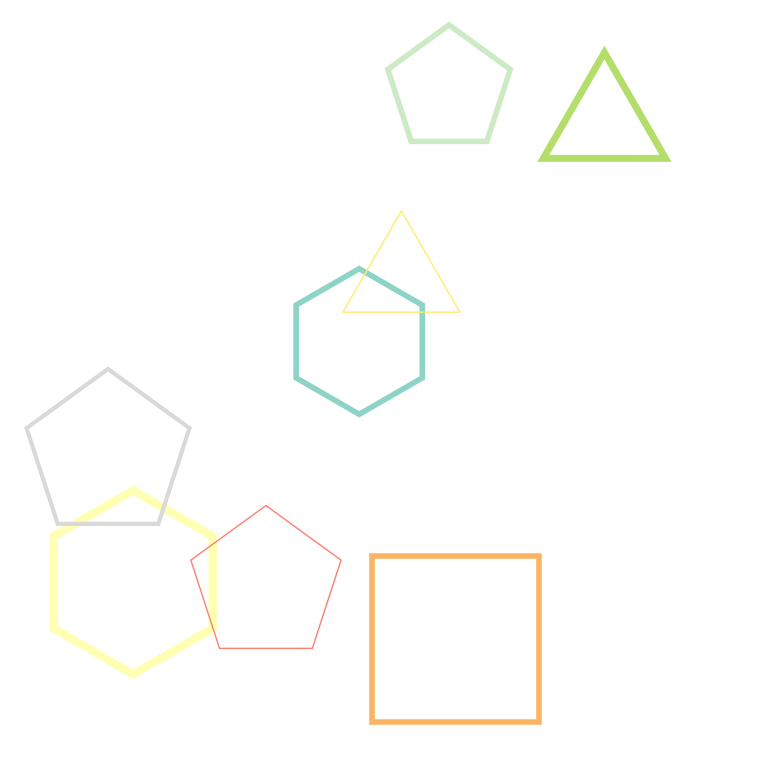[{"shape": "hexagon", "thickness": 2, "radius": 0.47, "center": [0.467, 0.557]}, {"shape": "hexagon", "thickness": 3, "radius": 0.6, "center": [0.173, 0.244]}, {"shape": "pentagon", "thickness": 0.5, "radius": 0.51, "center": [0.345, 0.241]}, {"shape": "square", "thickness": 2, "radius": 0.54, "center": [0.591, 0.17]}, {"shape": "triangle", "thickness": 2.5, "radius": 0.46, "center": [0.785, 0.84]}, {"shape": "pentagon", "thickness": 1.5, "radius": 0.56, "center": [0.14, 0.41]}, {"shape": "pentagon", "thickness": 2, "radius": 0.42, "center": [0.583, 0.884]}, {"shape": "triangle", "thickness": 0.5, "radius": 0.44, "center": [0.521, 0.638]}]